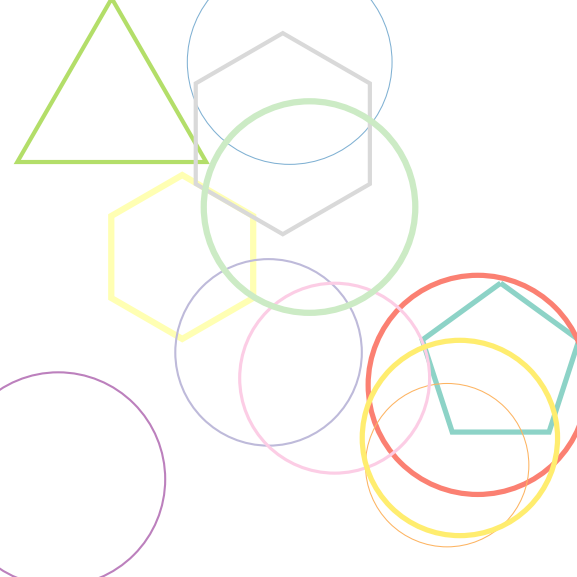[{"shape": "pentagon", "thickness": 2.5, "radius": 0.71, "center": [0.867, 0.366]}, {"shape": "hexagon", "thickness": 3, "radius": 0.71, "center": [0.316, 0.554]}, {"shape": "circle", "thickness": 1, "radius": 0.81, "center": [0.465, 0.389]}, {"shape": "circle", "thickness": 2.5, "radius": 0.95, "center": [0.827, 0.333]}, {"shape": "circle", "thickness": 0.5, "radius": 0.89, "center": [0.502, 0.892]}, {"shape": "circle", "thickness": 0.5, "radius": 0.71, "center": [0.774, 0.194]}, {"shape": "triangle", "thickness": 2, "radius": 0.94, "center": [0.194, 0.813]}, {"shape": "circle", "thickness": 1.5, "radius": 0.82, "center": [0.579, 0.344]}, {"shape": "hexagon", "thickness": 2, "radius": 0.87, "center": [0.49, 0.768]}, {"shape": "circle", "thickness": 1, "radius": 0.93, "center": [0.101, 0.169]}, {"shape": "circle", "thickness": 3, "radius": 0.92, "center": [0.536, 0.641]}, {"shape": "circle", "thickness": 2.5, "radius": 0.85, "center": [0.796, 0.241]}]